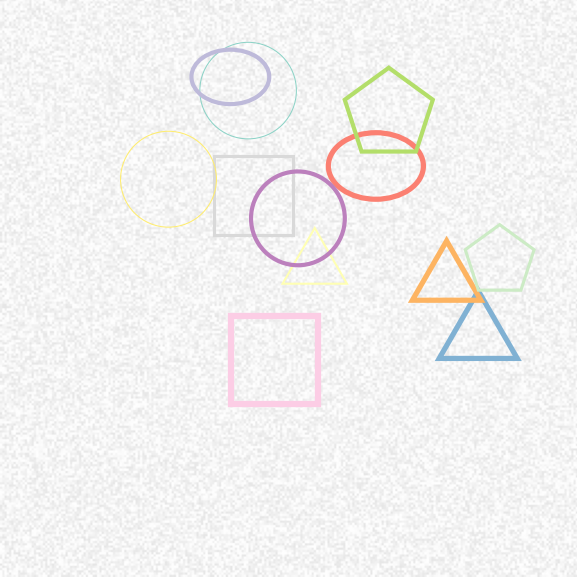[{"shape": "circle", "thickness": 0.5, "radius": 0.42, "center": [0.43, 0.842]}, {"shape": "triangle", "thickness": 1, "radius": 0.32, "center": [0.545, 0.54]}, {"shape": "oval", "thickness": 2, "radius": 0.34, "center": [0.399, 0.866]}, {"shape": "oval", "thickness": 2.5, "radius": 0.41, "center": [0.651, 0.712]}, {"shape": "triangle", "thickness": 2.5, "radius": 0.39, "center": [0.828, 0.417]}, {"shape": "triangle", "thickness": 2.5, "radius": 0.34, "center": [0.773, 0.513]}, {"shape": "pentagon", "thickness": 2, "radius": 0.4, "center": [0.673, 0.802]}, {"shape": "square", "thickness": 3, "radius": 0.38, "center": [0.475, 0.376]}, {"shape": "square", "thickness": 1.5, "radius": 0.34, "center": [0.439, 0.66]}, {"shape": "circle", "thickness": 2, "radius": 0.41, "center": [0.516, 0.621]}, {"shape": "pentagon", "thickness": 1.5, "radius": 0.31, "center": [0.865, 0.547]}, {"shape": "circle", "thickness": 0.5, "radius": 0.42, "center": [0.292, 0.689]}]